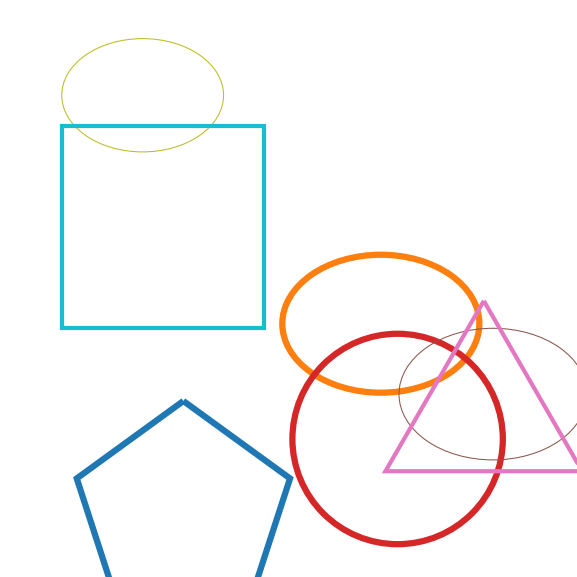[{"shape": "pentagon", "thickness": 3, "radius": 0.97, "center": [0.318, 0.111]}, {"shape": "oval", "thickness": 3, "radius": 0.85, "center": [0.659, 0.439]}, {"shape": "circle", "thickness": 3, "radius": 0.91, "center": [0.689, 0.239]}, {"shape": "oval", "thickness": 0.5, "radius": 0.81, "center": [0.854, 0.317]}, {"shape": "triangle", "thickness": 2, "radius": 0.98, "center": [0.838, 0.281]}, {"shape": "oval", "thickness": 0.5, "radius": 0.7, "center": [0.247, 0.834]}, {"shape": "square", "thickness": 2, "radius": 0.87, "center": [0.282, 0.607]}]